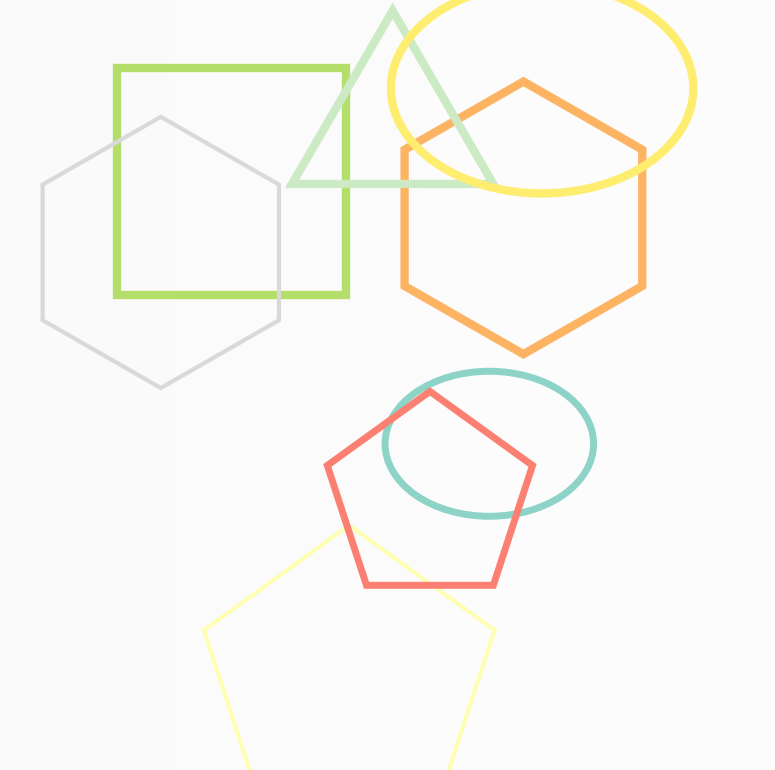[{"shape": "oval", "thickness": 2.5, "radius": 0.67, "center": [0.631, 0.424]}, {"shape": "pentagon", "thickness": 1.5, "radius": 0.99, "center": [0.451, 0.121]}, {"shape": "pentagon", "thickness": 2.5, "radius": 0.7, "center": [0.555, 0.352]}, {"shape": "hexagon", "thickness": 3, "radius": 0.89, "center": [0.675, 0.717]}, {"shape": "square", "thickness": 3, "radius": 0.74, "center": [0.299, 0.765]}, {"shape": "hexagon", "thickness": 1.5, "radius": 0.88, "center": [0.207, 0.672]}, {"shape": "triangle", "thickness": 3, "radius": 0.75, "center": [0.507, 0.836]}, {"shape": "oval", "thickness": 3, "radius": 0.98, "center": [0.7, 0.885]}]